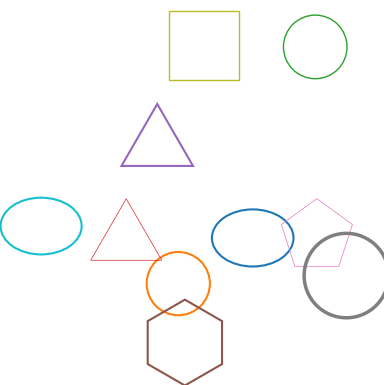[{"shape": "oval", "thickness": 1.5, "radius": 0.53, "center": [0.656, 0.382]}, {"shape": "circle", "thickness": 1.5, "radius": 0.41, "center": [0.463, 0.263]}, {"shape": "circle", "thickness": 1, "radius": 0.41, "center": [0.819, 0.878]}, {"shape": "triangle", "thickness": 0.5, "radius": 0.53, "center": [0.328, 0.377]}, {"shape": "triangle", "thickness": 1.5, "radius": 0.54, "center": [0.408, 0.623]}, {"shape": "hexagon", "thickness": 1.5, "radius": 0.56, "center": [0.48, 0.11]}, {"shape": "pentagon", "thickness": 0.5, "radius": 0.49, "center": [0.823, 0.387]}, {"shape": "circle", "thickness": 2.5, "radius": 0.55, "center": [0.9, 0.284]}, {"shape": "square", "thickness": 1, "radius": 0.45, "center": [0.53, 0.882]}, {"shape": "oval", "thickness": 1.5, "radius": 0.53, "center": [0.107, 0.413]}]